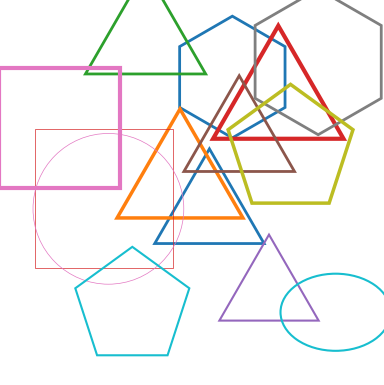[{"shape": "triangle", "thickness": 2, "radius": 0.82, "center": [0.544, 0.449]}, {"shape": "hexagon", "thickness": 2, "radius": 0.79, "center": [0.603, 0.8]}, {"shape": "triangle", "thickness": 2.5, "radius": 0.94, "center": [0.468, 0.528]}, {"shape": "triangle", "thickness": 2, "radius": 0.9, "center": [0.378, 0.898]}, {"shape": "square", "thickness": 0.5, "radius": 0.9, "center": [0.27, 0.484]}, {"shape": "triangle", "thickness": 3, "radius": 0.98, "center": [0.723, 0.737]}, {"shape": "triangle", "thickness": 1.5, "radius": 0.74, "center": [0.699, 0.242]}, {"shape": "triangle", "thickness": 2, "radius": 0.83, "center": [0.621, 0.638]}, {"shape": "circle", "thickness": 0.5, "radius": 0.98, "center": [0.282, 0.458]}, {"shape": "square", "thickness": 3, "radius": 0.78, "center": [0.154, 0.668]}, {"shape": "hexagon", "thickness": 2, "radius": 0.95, "center": [0.826, 0.839]}, {"shape": "pentagon", "thickness": 2.5, "radius": 0.85, "center": [0.755, 0.61]}, {"shape": "oval", "thickness": 1.5, "radius": 0.72, "center": [0.872, 0.189]}, {"shape": "pentagon", "thickness": 1.5, "radius": 0.78, "center": [0.344, 0.203]}]